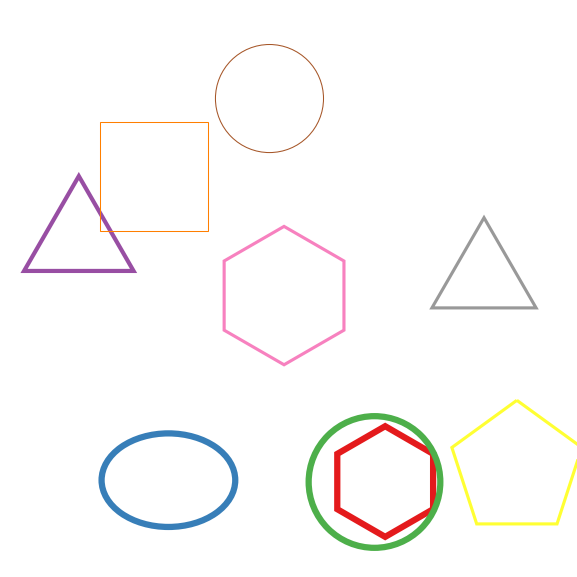[{"shape": "hexagon", "thickness": 3, "radius": 0.48, "center": [0.667, 0.165]}, {"shape": "oval", "thickness": 3, "radius": 0.58, "center": [0.292, 0.168]}, {"shape": "circle", "thickness": 3, "radius": 0.57, "center": [0.648, 0.165]}, {"shape": "triangle", "thickness": 2, "radius": 0.55, "center": [0.136, 0.585]}, {"shape": "square", "thickness": 0.5, "radius": 0.47, "center": [0.266, 0.694]}, {"shape": "pentagon", "thickness": 1.5, "radius": 0.59, "center": [0.895, 0.188]}, {"shape": "circle", "thickness": 0.5, "radius": 0.47, "center": [0.467, 0.829]}, {"shape": "hexagon", "thickness": 1.5, "radius": 0.6, "center": [0.492, 0.487]}, {"shape": "triangle", "thickness": 1.5, "radius": 0.52, "center": [0.838, 0.518]}]